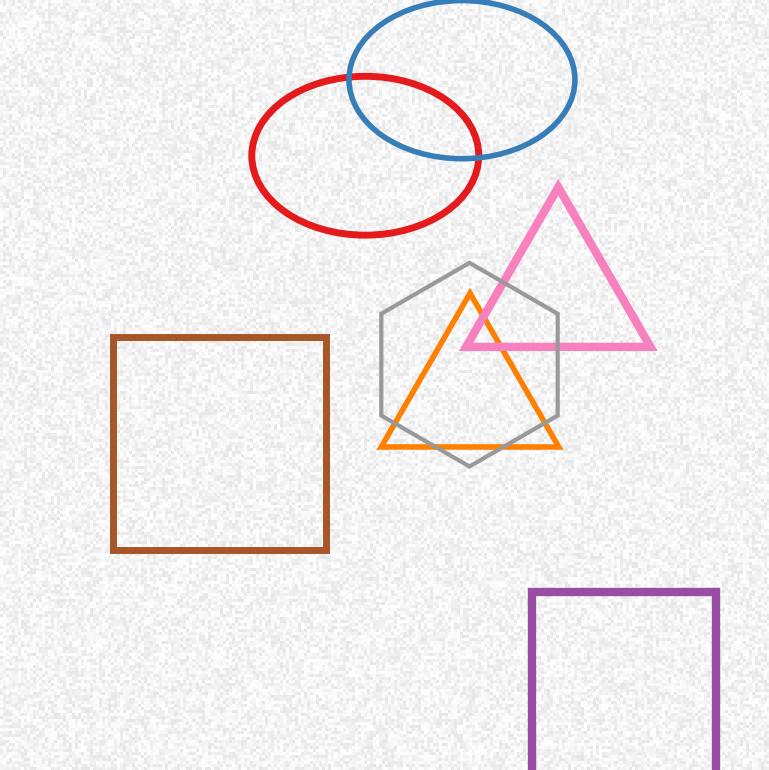[{"shape": "oval", "thickness": 2.5, "radius": 0.74, "center": [0.474, 0.798]}, {"shape": "oval", "thickness": 2, "radius": 0.73, "center": [0.6, 0.897]}, {"shape": "square", "thickness": 3, "radius": 0.6, "center": [0.81, 0.112]}, {"shape": "triangle", "thickness": 2, "radius": 0.67, "center": [0.61, 0.486]}, {"shape": "square", "thickness": 2.5, "radius": 0.69, "center": [0.285, 0.424]}, {"shape": "triangle", "thickness": 3, "radius": 0.69, "center": [0.725, 0.619]}, {"shape": "hexagon", "thickness": 1.5, "radius": 0.66, "center": [0.61, 0.526]}]